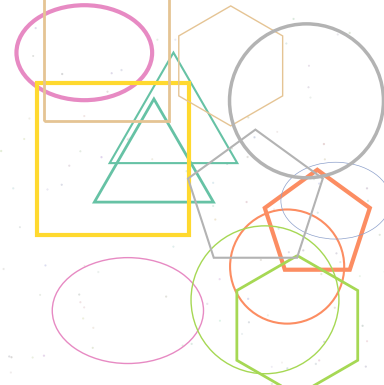[{"shape": "triangle", "thickness": 1.5, "radius": 0.96, "center": [0.451, 0.672]}, {"shape": "triangle", "thickness": 2, "radius": 0.89, "center": [0.4, 0.564]}, {"shape": "circle", "thickness": 1.5, "radius": 0.74, "center": [0.746, 0.308]}, {"shape": "pentagon", "thickness": 3, "radius": 0.72, "center": [0.824, 0.415]}, {"shape": "oval", "thickness": 0.5, "radius": 0.71, "center": [0.872, 0.479]}, {"shape": "oval", "thickness": 3, "radius": 0.88, "center": [0.219, 0.863]}, {"shape": "oval", "thickness": 1, "radius": 0.98, "center": [0.332, 0.193]}, {"shape": "circle", "thickness": 1, "radius": 0.96, "center": [0.688, 0.221]}, {"shape": "hexagon", "thickness": 2, "radius": 0.91, "center": [0.772, 0.155]}, {"shape": "square", "thickness": 3, "radius": 0.99, "center": [0.293, 0.586]}, {"shape": "square", "thickness": 2, "radius": 0.81, "center": [0.276, 0.847]}, {"shape": "hexagon", "thickness": 1, "radius": 0.78, "center": [0.599, 0.829]}, {"shape": "circle", "thickness": 2.5, "radius": 1.0, "center": [0.796, 0.738]}, {"shape": "pentagon", "thickness": 1.5, "radius": 0.92, "center": [0.663, 0.479]}]